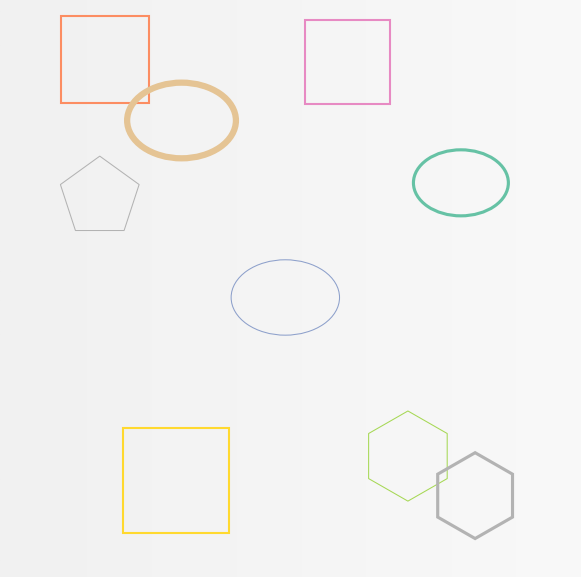[{"shape": "oval", "thickness": 1.5, "radius": 0.41, "center": [0.793, 0.683]}, {"shape": "square", "thickness": 1, "radius": 0.38, "center": [0.181, 0.896]}, {"shape": "oval", "thickness": 0.5, "radius": 0.47, "center": [0.491, 0.484]}, {"shape": "square", "thickness": 1, "radius": 0.37, "center": [0.599, 0.892]}, {"shape": "hexagon", "thickness": 0.5, "radius": 0.39, "center": [0.702, 0.209]}, {"shape": "square", "thickness": 1, "radius": 0.46, "center": [0.303, 0.168]}, {"shape": "oval", "thickness": 3, "radius": 0.47, "center": [0.312, 0.791]}, {"shape": "pentagon", "thickness": 0.5, "radius": 0.36, "center": [0.172, 0.658]}, {"shape": "hexagon", "thickness": 1.5, "radius": 0.37, "center": [0.817, 0.141]}]